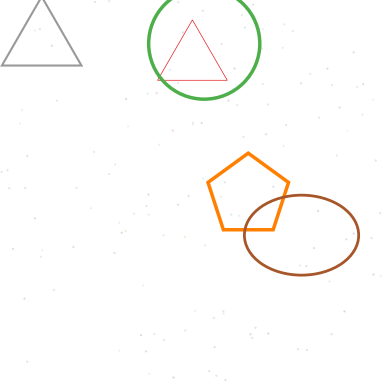[{"shape": "triangle", "thickness": 0.5, "radius": 0.52, "center": [0.5, 0.844]}, {"shape": "circle", "thickness": 2.5, "radius": 0.72, "center": [0.53, 0.887]}, {"shape": "pentagon", "thickness": 2.5, "radius": 0.55, "center": [0.645, 0.492]}, {"shape": "oval", "thickness": 2, "radius": 0.74, "center": [0.783, 0.389]}, {"shape": "triangle", "thickness": 1.5, "radius": 0.6, "center": [0.108, 0.889]}]